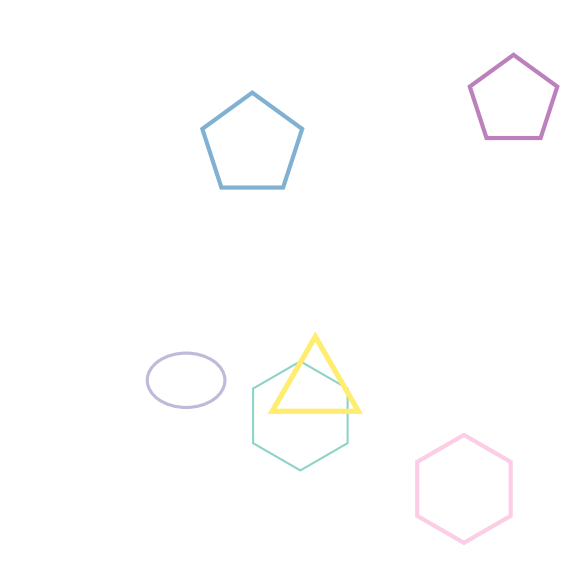[{"shape": "hexagon", "thickness": 1, "radius": 0.47, "center": [0.52, 0.279]}, {"shape": "oval", "thickness": 1.5, "radius": 0.34, "center": [0.322, 0.341]}, {"shape": "pentagon", "thickness": 2, "radius": 0.45, "center": [0.437, 0.748]}, {"shape": "hexagon", "thickness": 2, "radius": 0.47, "center": [0.803, 0.153]}, {"shape": "pentagon", "thickness": 2, "radius": 0.4, "center": [0.889, 0.825]}, {"shape": "triangle", "thickness": 2.5, "radius": 0.43, "center": [0.546, 0.33]}]